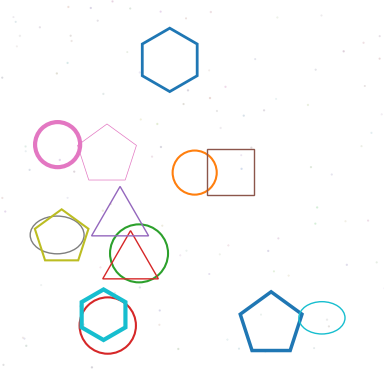[{"shape": "hexagon", "thickness": 2, "radius": 0.41, "center": [0.441, 0.844]}, {"shape": "pentagon", "thickness": 2.5, "radius": 0.42, "center": [0.704, 0.158]}, {"shape": "circle", "thickness": 1.5, "radius": 0.29, "center": [0.506, 0.552]}, {"shape": "circle", "thickness": 1.5, "radius": 0.38, "center": [0.361, 0.342]}, {"shape": "circle", "thickness": 1.5, "radius": 0.37, "center": [0.28, 0.154]}, {"shape": "triangle", "thickness": 1, "radius": 0.42, "center": [0.339, 0.317]}, {"shape": "triangle", "thickness": 1, "radius": 0.43, "center": [0.312, 0.43]}, {"shape": "square", "thickness": 1, "radius": 0.3, "center": [0.599, 0.553]}, {"shape": "pentagon", "thickness": 0.5, "radius": 0.4, "center": [0.278, 0.598]}, {"shape": "circle", "thickness": 3, "radius": 0.29, "center": [0.15, 0.624]}, {"shape": "oval", "thickness": 1, "radius": 0.35, "center": [0.148, 0.39]}, {"shape": "pentagon", "thickness": 1.5, "radius": 0.37, "center": [0.16, 0.383]}, {"shape": "hexagon", "thickness": 3, "radius": 0.33, "center": [0.269, 0.183]}, {"shape": "oval", "thickness": 1, "radius": 0.3, "center": [0.836, 0.174]}]